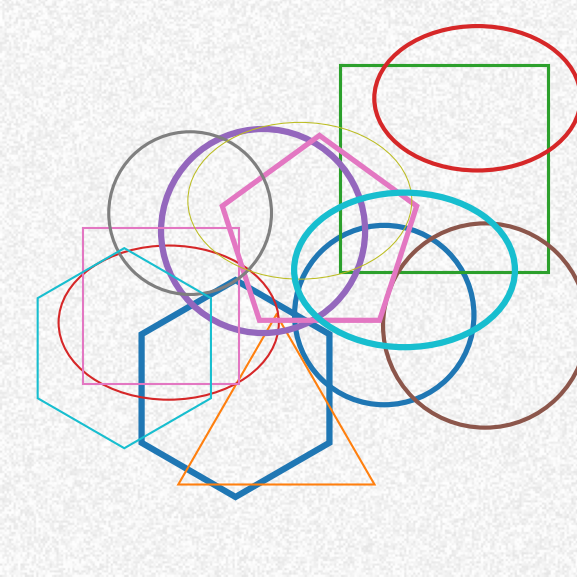[{"shape": "hexagon", "thickness": 3, "radius": 0.94, "center": [0.408, 0.326]}, {"shape": "circle", "thickness": 2.5, "radius": 0.78, "center": [0.665, 0.454]}, {"shape": "triangle", "thickness": 1, "radius": 0.98, "center": [0.479, 0.258]}, {"shape": "square", "thickness": 1.5, "radius": 0.9, "center": [0.769, 0.708]}, {"shape": "oval", "thickness": 1, "radius": 0.95, "center": [0.292, 0.44]}, {"shape": "oval", "thickness": 2, "radius": 0.89, "center": [0.827, 0.829]}, {"shape": "circle", "thickness": 3, "radius": 0.88, "center": [0.456, 0.599]}, {"shape": "circle", "thickness": 2, "radius": 0.88, "center": [0.84, 0.435]}, {"shape": "square", "thickness": 1, "radius": 0.67, "center": [0.28, 0.469]}, {"shape": "pentagon", "thickness": 2.5, "radius": 0.88, "center": [0.553, 0.588]}, {"shape": "circle", "thickness": 1.5, "radius": 0.7, "center": [0.329, 0.63]}, {"shape": "oval", "thickness": 0.5, "radius": 0.97, "center": [0.519, 0.651]}, {"shape": "hexagon", "thickness": 1, "radius": 0.87, "center": [0.215, 0.396]}, {"shape": "oval", "thickness": 3, "radius": 0.96, "center": [0.7, 0.532]}]